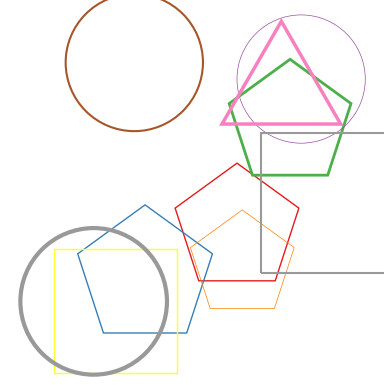[{"shape": "pentagon", "thickness": 1, "radius": 0.84, "center": [0.616, 0.407]}, {"shape": "pentagon", "thickness": 1, "radius": 0.92, "center": [0.377, 0.284]}, {"shape": "pentagon", "thickness": 2, "radius": 0.83, "center": [0.753, 0.68]}, {"shape": "circle", "thickness": 0.5, "radius": 0.83, "center": [0.782, 0.795]}, {"shape": "pentagon", "thickness": 0.5, "radius": 0.71, "center": [0.629, 0.313]}, {"shape": "square", "thickness": 1, "radius": 0.8, "center": [0.3, 0.193]}, {"shape": "circle", "thickness": 1.5, "radius": 0.89, "center": [0.349, 0.838]}, {"shape": "triangle", "thickness": 2.5, "radius": 0.89, "center": [0.731, 0.767]}, {"shape": "square", "thickness": 1.5, "radius": 0.91, "center": [0.86, 0.473]}, {"shape": "circle", "thickness": 3, "radius": 0.95, "center": [0.243, 0.217]}]